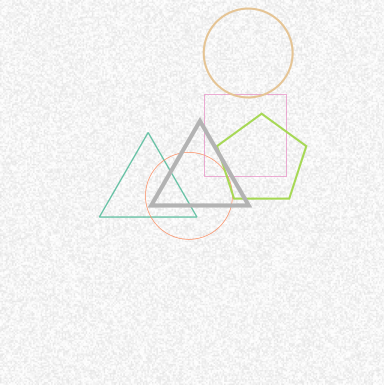[{"shape": "triangle", "thickness": 1, "radius": 0.73, "center": [0.385, 0.509]}, {"shape": "circle", "thickness": 0.5, "radius": 0.56, "center": [0.491, 0.491]}, {"shape": "square", "thickness": 0.5, "radius": 0.53, "center": [0.636, 0.649]}, {"shape": "pentagon", "thickness": 1.5, "radius": 0.61, "center": [0.68, 0.583]}, {"shape": "circle", "thickness": 1.5, "radius": 0.58, "center": [0.645, 0.862]}, {"shape": "triangle", "thickness": 3, "radius": 0.73, "center": [0.519, 0.539]}]